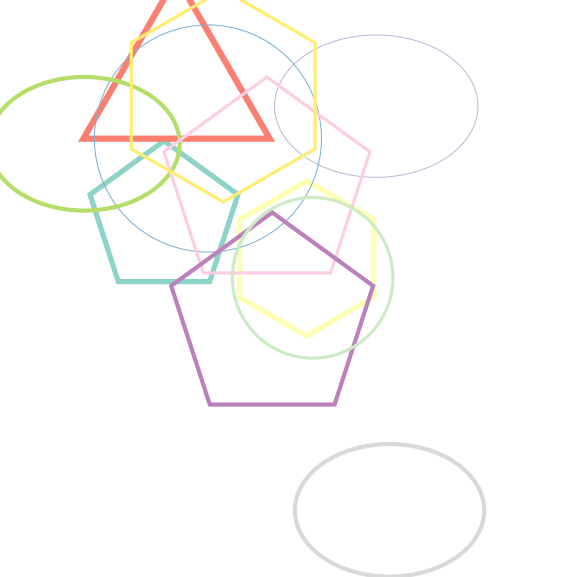[{"shape": "pentagon", "thickness": 2.5, "radius": 0.67, "center": [0.284, 0.621]}, {"shape": "hexagon", "thickness": 2.5, "radius": 0.67, "center": [0.531, 0.552]}, {"shape": "oval", "thickness": 0.5, "radius": 0.88, "center": [0.652, 0.815]}, {"shape": "triangle", "thickness": 3, "radius": 0.93, "center": [0.306, 0.852]}, {"shape": "circle", "thickness": 0.5, "radius": 0.98, "center": [0.36, 0.759]}, {"shape": "oval", "thickness": 2, "radius": 0.83, "center": [0.146, 0.75]}, {"shape": "pentagon", "thickness": 1.5, "radius": 0.94, "center": [0.462, 0.678]}, {"shape": "oval", "thickness": 2, "radius": 0.82, "center": [0.675, 0.115]}, {"shape": "pentagon", "thickness": 2, "radius": 0.92, "center": [0.471, 0.447]}, {"shape": "circle", "thickness": 1.5, "radius": 0.7, "center": [0.541, 0.518]}, {"shape": "hexagon", "thickness": 1.5, "radius": 0.92, "center": [0.387, 0.833]}]